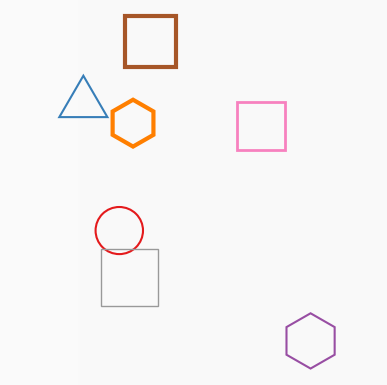[{"shape": "circle", "thickness": 1.5, "radius": 0.31, "center": [0.308, 0.401]}, {"shape": "triangle", "thickness": 1.5, "radius": 0.36, "center": [0.215, 0.732]}, {"shape": "hexagon", "thickness": 1.5, "radius": 0.36, "center": [0.801, 0.115]}, {"shape": "hexagon", "thickness": 3, "radius": 0.3, "center": [0.343, 0.68]}, {"shape": "square", "thickness": 3, "radius": 0.33, "center": [0.389, 0.892]}, {"shape": "square", "thickness": 2, "radius": 0.31, "center": [0.673, 0.673]}, {"shape": "square", "thickness": 1, "radius": 0.37, "center": [0.335, 0.279]}]